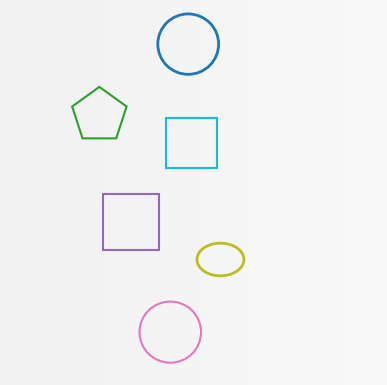[{"shape": "circle", "thickness": 2, "radius": 0.39, "center": [0.486, 0.885]}, {"shape": "pentagon", "thickness": 1.5, "radius": 0.37, "center": [0.256, 0.7]}, {"shape": "square", "thickness": 1.5, "radius": 0.36, "center": [0.337, 0.423]}, {"shape": "circle", "thickness": 1.5, "radius": 0.4, "center": [0.439, 0.137]}, {"shape": "oval", "thickness": 2, "radius": 0.3, "center": [0.569, 0.326]}, {"shape": "square", "thickness": 1.5, "radius": 0.32, "center": [0.494, 0.629]}]